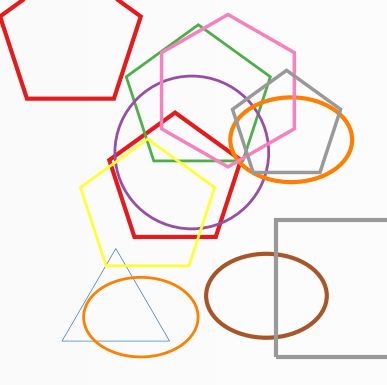[{"shape": "pentagon", "thickness": 3, "radius": 0.95, "center": [0.182, 0.898]}, {"shape": "pentagon", "thickness": 3, "radius": 0.89, "center": [0.452, 0.529]}, {"shape": "triangle", "thickness": 0.5, "radius": 0.8, "center": [0.299, 0.194]}, {"shape": "pentagon", "thickness": 2, "radius": 0.98, "center": [0.512, 0.74]}, {"shape": "circle", "thickness": 2, "radius": 0.99, "center": [0.495, 0.604]}, {"shape": "oval", "thickness": 2, "radius": 0.74, "center": [0.364, 0.176]}, {"shape": "oval", "thickness": 3, "radius": 0.79, "center": [0.752, 0.637]}, {"shape": "pentagon", "thickness": 2, "radius": 0.91, "center": [0.381, 0.457]}, {"shape": "oval", "thickness": 3, "radius": 0.78, "center": [0.688, 0.232]}, {"shape": "hexagon", "thickness": 2.5, "radius": 0.99, "center": [0.588, 0.764]}, {"shape": "pentagon", "thickness": 2.5, "radius": 0.73, "center": [0.74, 0.671]}, {"shape": "square", "thickness": 3, "radius": 0.89, "center": [0.891, 0.251]}]